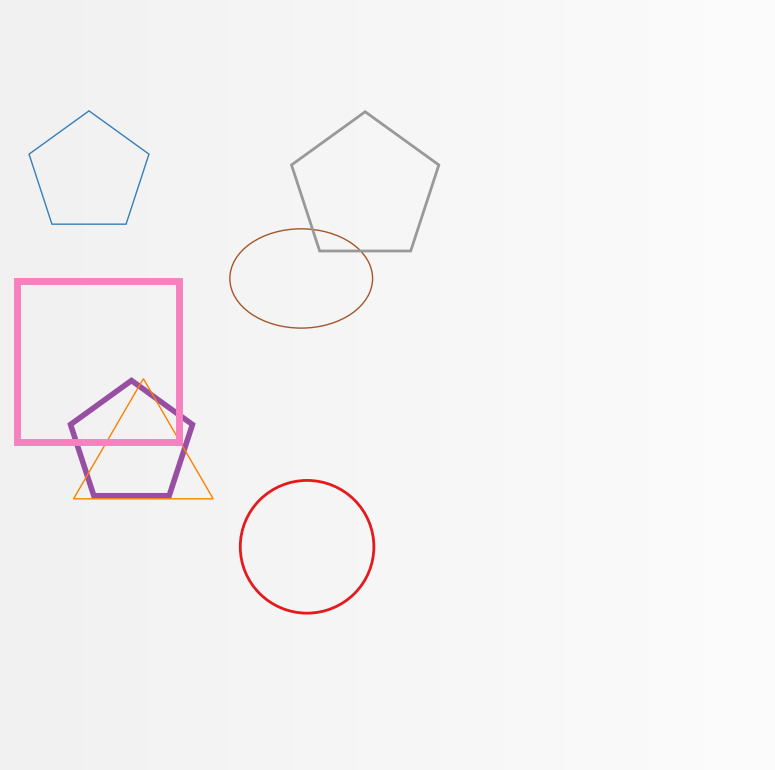[{"shape": "circle", "thickness": 1, "radius": 0.43, "center": [0.396, 0.29]}, {"shape": "pentagon", "thickness": 0.5, "radius": 0.41, "center": [0.115, 0.775]}, {"shape": "pentagon", "thickness": 2, "radius": 0.41, "center": [0.17, 0.423]}, {"shape": "triangle", "thickness": 0.5, "radius": 0.52, "center": [0.185, 0.404]}, {"shape": "oval", "thickness": 0.5, "radius": 0.46, "center": [0.389, 0.638]}, {"shape": "square", "thickness": 2.5, "radius": 0.52, "center": [0.127, 0.531]}, {"shape": "pentagon", "thickness": 1, "radius": 0.5, "center": [0.471, 0.755]}]